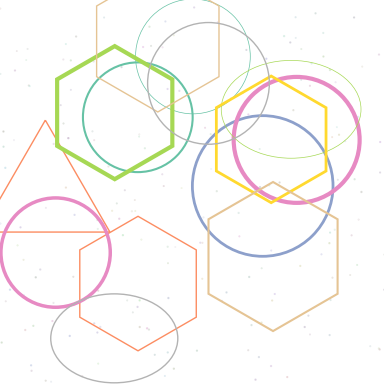[{"shape": "circle", "thickness": 0.5, "radius": 0.75, "center": [0.501, 0.853]}, {"shape": "circle", "thickness": 1.5, "radius": 0.71, "center": [0.358, 0.695]}, {"shape": "triangle", "thickness": 1, "radius": 0.97, "center": [0.118, 0.494]}, {"shape": "hexagon", "thickness": 1, "radius": 0.87, "center": [0.359, 0.263]}, {"shape": "circle", "thickness": 2, "radius": 0.91, "center": [0.682, 0.517]}, {"shape": "circle", "thickness": 2.5, "radius": 0.71, "center": [0.144, 0.344]}, {"shape": "circle", "thickness": 3, "radius": 0.82, "center": [0.771, 0.637]}, {"shape": "hexagon", "thickness": 3, "radius": 0.86, "center": [0.298, 0.707]}, {"shape": "oval", "thickness": 0.5, "radius": 0.91, "center": [0.756, 0.716]}, {"shape": "hexagon", "thickness": 2, "radius": 0.82, "center": [0.704, 0.638]}, {"shape": "hexagon", "thickness": 1, "radius": 0.92, "center": [0.41, 0.893]}, {"shape": "hexagon", "thickness": 1.5, "radius": 0.97, "center": [0.709, 0.334]}, {"shape": "circle", "thickness": 1, "radius": 0.79, "center": [0.541, 0.783]}, {"shape": "oval", "thickness": 1, "radius": 0.83, "center": [0.297, 0.121]}]